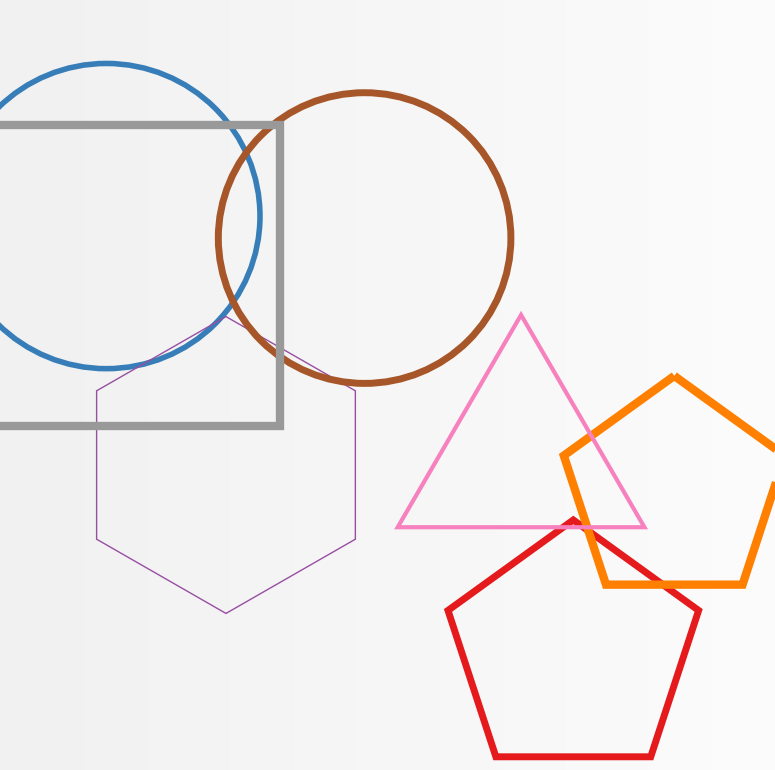[{"shape": "pentagon", "thickness": 2.5, "radius": 0.85, "center": [0.74, 0.155]}, {"shape": "circle", "thickness": 2, "radius": 0.99, "center": [0.137, 0.719]}, {"shape": "hexagon", "thickness": 0.5, "radius": 0.96, "center": [0.292, 0.396]}, {"shape": "pentagon", "thickness": 3, "radius": 0.75, "center": [0.87, 0.362]}, {"shape": "circle", "thickness": 2.5, "radius": 0.94, "center": [0.47, 0.691]}, {"shape": "triangle", "thickness": 1.5, "radius": 0.92, "center": [0.672, 0.407]}, {"shape": "square", "thickness": 3, "radius": 0.98, "center": [0.167, 0.642]}]